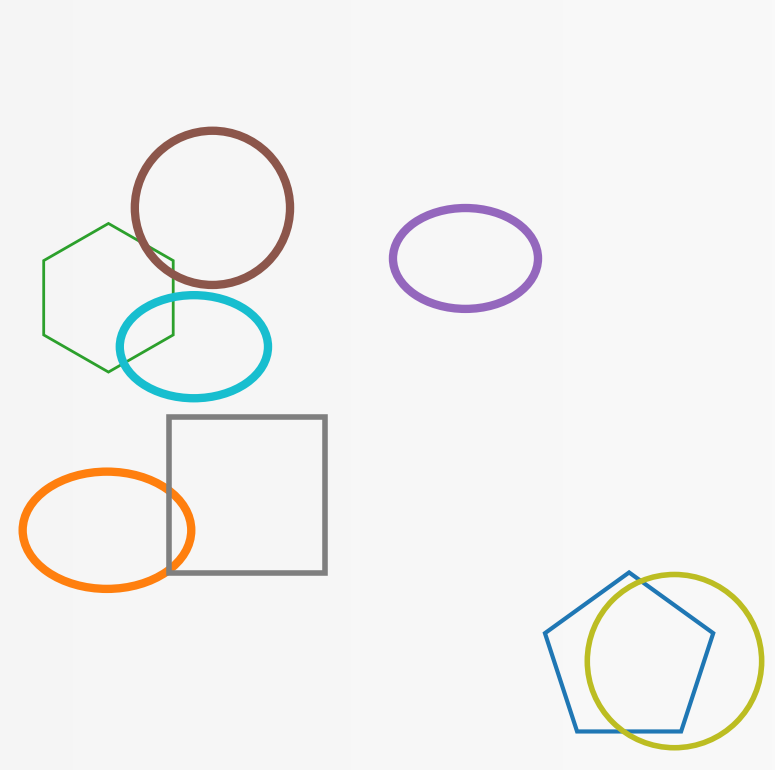[{"shape": "pentagon", "thickness": 1.5, "radius": 0.57, "center": [0.812, 0.142]}, {"shape": "oval", "thickness": 3, "radius": 0.54, "center": [0.138, 0.311]}, {"shape": "hexagon", "thickness": 1, "radius": 0.48, "center": [0.14, 0.613]}, {"shape": "oval", "thickness": 3, "radius": 0.47, "center": [0.601, 0.664]}, {"shape": "circle", "thickness": 3, "radius": 0.5, "center": [0.274, 0.73]}, {"shape": "square", "thickness": 2, "radius": 0.5, "center": [0.319, 0.357]}, {"shape": "circle", "thickness": 2, "radius": 0.56, "center": [0.87, 0.141]}, {"shape": "oval", "thickness": 3, "radius": 0.48, "center": [0.25, 0.55]}]